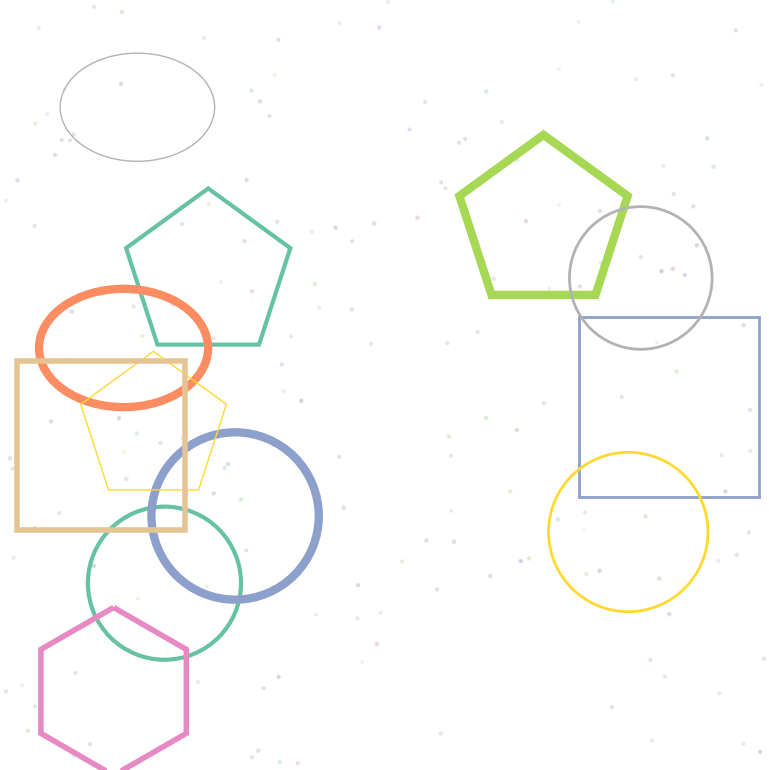[{"shape": "pentagon", "thickness": 1.5, "radius": 0.56, "center": [0.27, 0.643]}, {"shape": "circle", "thickness": 1.5, "radius": 0.5, "center": [0.214, 0.243]}, {"shape": "oval", "thickness": 3, "radius": 0.55, "center": [0.16, 0.548]}, {"shape": "square", "thickness": 1, "radius": 0.58, "center": [0.869, 0.471]}, {"shape": "circle", "thickness": 3, "radius": 0.54, "center": [0.305, 0.33]}, {"shape": "hexagon", "thickness": 2, "radius": 0.55, "center": [0.148, 0.102]}, {"shape": "pentagon", "thickness": 3, "radius": 0.57, "center": [0.706, 0.71]}, {"shape": "circle", "thickness": 1, "radius": 0.52, "center": [0.816, 0.309]}, {"shape": "pentagon", "thickness": 0.5, "radius": 0.5, "center": [0.199, 0.444]}, {"shape": "square", "thickness": 2, "radius": 0.55, "center": [0.131, 0.422]}, {"shape": "circle", "thickness": 1, "radius": 0.46, "center": [0.832, 0.639]}, {"shape": "oval", "thickness": 0.5, "radius": 0.5, "center": [0.178, 0.861]}]